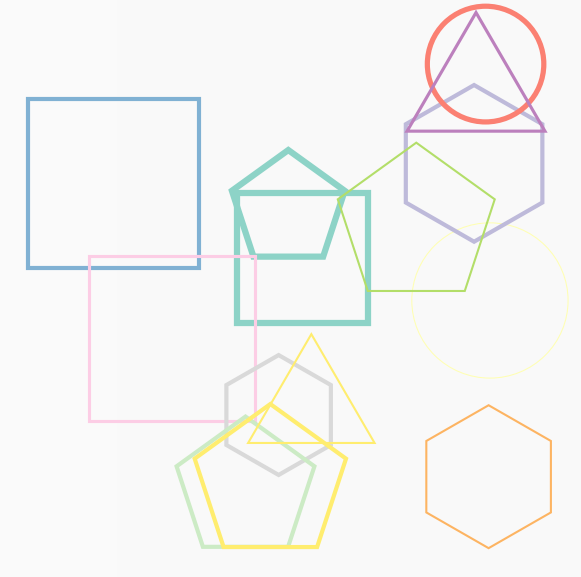[{"shape": "square", "thickness": 3, "radius": 0.56, "center": [0.521, 0.552]}, {"shape": "pentagon", "thickness": 3, "radius": 0.51, "center": [0.496, 0.637]}, {"shape": "circle", "thickness": 0.5, "radius": 0.67, "center": [0.843, 0.479]}, {"shape": "hexagon", "thickness": 2, "radius": 0.68, "center": [0.816, 0.716]}, {"shape": "circle", "thickness": 2.5, "radius": 0.5, "center": [0.835, 0.888]}, {"shape": "square", "thickness": 2, "radius": 0.73, "center": [0.195, 0.681]}, {"shape": "hexagon", "thickness": 1, "radius": 0.62, "center": [0.841, 0.174]}, {"shape": "pentagon", "thickness": 1, "radius": 0.71, "center": [0.716, 0.61]}, {"shape": "square", "thickness": 1.5, "radius": 0.71, "center": [0.296, 0.413]}, {"shape": "hexagon", "thickness": 2, "radius": 0.52, "center": [0.479, 0.28]}, {"shape": "triangle", "thickness": 1.5, "radius": 0.68, "center": [0.819, 0.84]}, {"shape": "pentagon", "thickness": 2, "radius": 0.62, "center": [0.422, 0.153]}, {"shape": "triangle", "thickness": 1, "radius": 0.63, "center": [0.536, 0.295]}, {"shape": "pentagon", "thickness": 2, "radius": 0.68, "center": [0.465, 0.163]}]